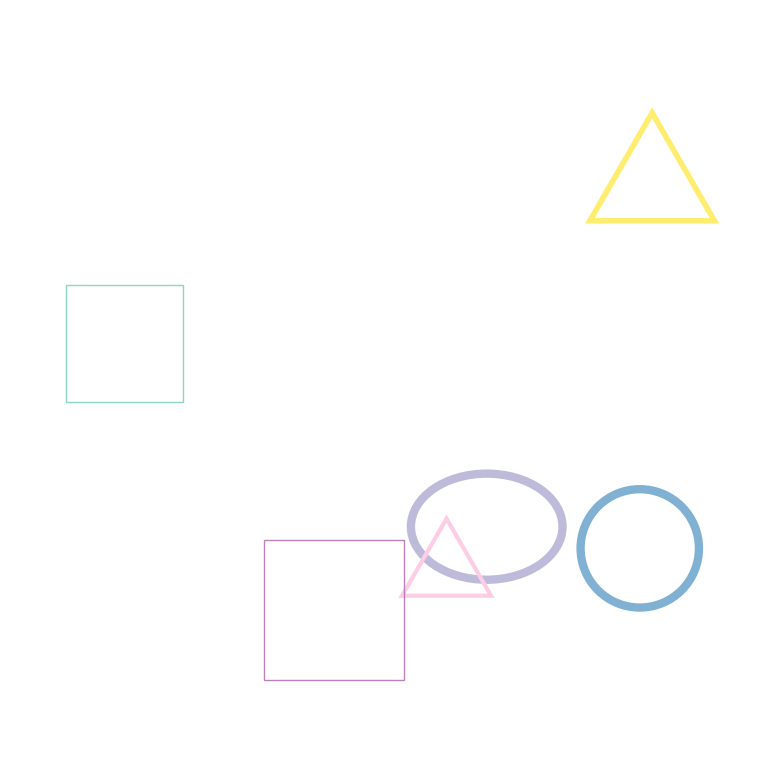[{"shape": "square", "thickness": 0.5, "radius": 0.38, "center": [0.162, 0.554]}, {"shape": "oval", "thickness": 3, "radius": 0.49, "center": [0.632, 0.316]}, {"shape": "circle", "thickness": 3, "radius": 0.38, "center": [0.831, 0.288]}, {"shape": "triangle", "thickness": 1.5, "radius": 0.33, "center": [0.58, 0.26]}, {"shape": "square", "thickness": 0.5, "radius": 0.46, "center": [0.434, 0.208]}, {"shape": "triangle", "thickness": 2, "radius": 0.47, "center": [0.847, 0.76]}]